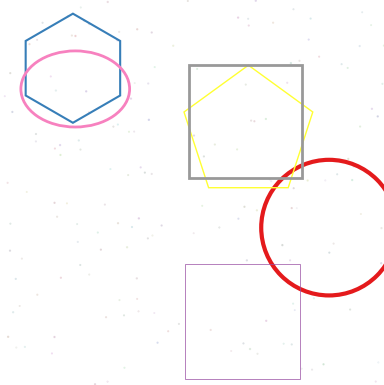[{"shape": "circle", "thickness": 3, "radius": 0.88, "center": [0.855, 0.409]}, {"shape": "hexagon", "thickness": 1.5, "radius": 0.71, "center": [0.189, 0.823]}, {"shape": "square", "thickness": 0.5, "radius": 0.75, "center": [0.631, 0.165]}, {"shape": "pentagon", "thickness": 1, "radius": 0.88, "center": [0.645, 0.655]}, {"shape": "oval", "thickness": 2, "radius": 0.71, "center": [0.195, 0.769]}, {"shape": "square", "thickness": 2, "radius": 0.73, "center": [0.638, 0.684]}]